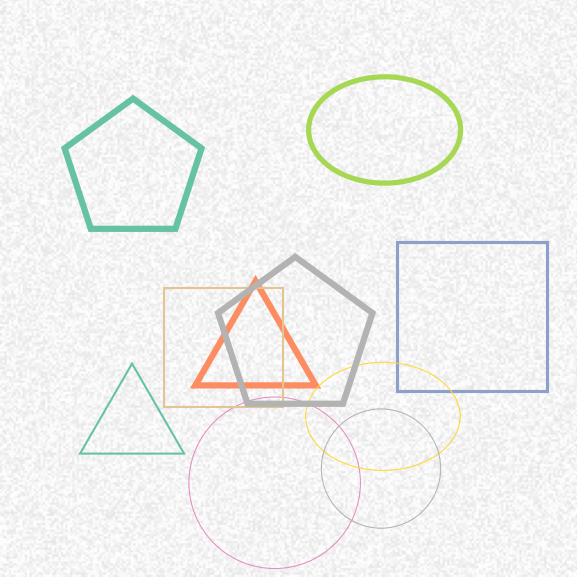[{"shape": "pentagon", "thickness": 3, "radius": 0.62, "center": [0.23, 0.704]}, {"shape": "triangle", "thickness": 1, "radius": 0.52, "center": [0.229, 0.266]}, {"shape": "triangle", "thickness": 3, "radius": 0.6, "center": [0.443, 0.392]}, {"shape": "square", "thickness": 1.5, "radius": 0.65, "center": [0.817, 0.451]}, {"shape": "circle", "thickness": 0.5, "radius": 0.74, "center": [0.476, 0.163]}, {"shape": "oval", "thickness": 2.5, "radius": 0.66, "center": [0.666, 0.774]}, {"shape": "oval", "thickness": 0.5, "radius": 0.67, "center": [0.663, 0.278]}, {"shape": "square", "thickness": 1, "radius": 0.52, "center": [0.387, 0.398]}, {"shape": "pentagon", "thickness": 3, "radius": 0.7, "center": [0.511, 0.414]}, {"shape": "circle", "thickness": 0.5, "radius": 0.52, "center": [0.66, 0.188]}]